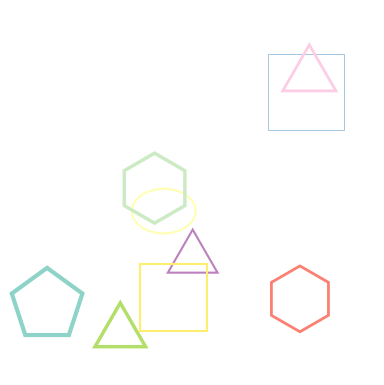[{"shape": "pentagon", "thickness": 3, "radius": 0.48, "center": [0.122, 0.208]}, {"shape": "oval", "thickness": 1.5, "radius": 0.41, "center": [0.425, 0.452]}, {"shape": "hexagon", "thickness": 2, "radius": 0.43, "center": [0.779, 0.224]}, {"shape": "square", "thickness": 0.5, "radius": 0.5, "center": [0.795, 0.761]}, {"shape": "triangle", "thickness": 2.5, "radius": 0.38, "center": [0.312, 0.137]}, {"shape": "triangle", "thickness": 2, "radius": 0.4, "center": [0.803, 0.804]}, {"shape": "triangle", "thickness": 1.5, "radius": 0.37, "center": [0.5, 0.329]}, {"shape": "hexagon", "thickness": 2.5, "radius": 0.45, "center": [0.401, 0.511]}, {"shape": "square", "thickness": 1.5, "radius": 0.43, "center": [0.451, 0.228]}]